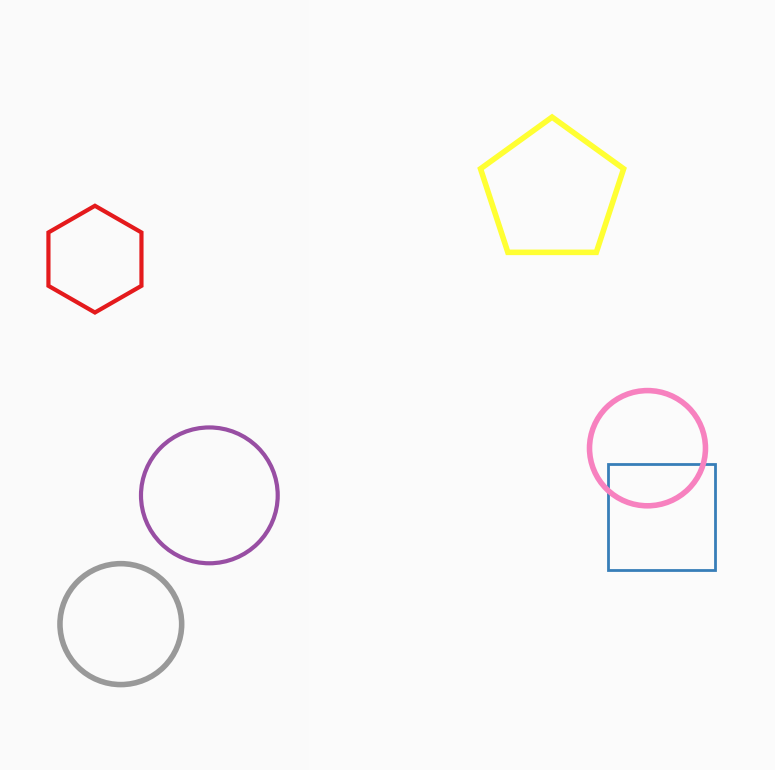[{"shape": "hexagon", "thickness": 1.5, "radius": 0.35, "center": [0.123, 0.663]}, {"shape": "square", "thickness": 1, "radius": 0.35, "center": [0.854, 0.328]}, {"shape": "circle", "thickness": 1.5, "radius": 0.44, "center": [0.27, 0.357]}, {"shape": "pentagon", "thickness": 2, "radius": 0.49, "center": [0.712, 0.751]}, {"shape": "circle", "thickness": 2, "radius": 0.37, "center": [0.835, 0.418]}, {"shape": "circle", "thickness": 2, "radius": 0.39, "center": [0.156, 0.189]}]